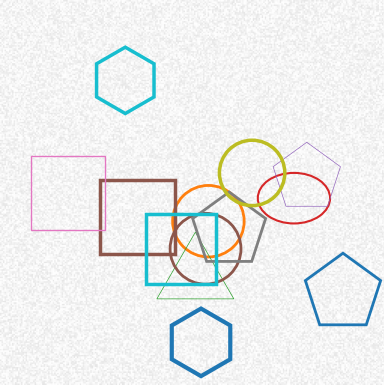[{"shape": "hexagon", "thickness": 3, "radius": 0.44, "center": [0.522, 0.111]}, {"shape": "pentagon", "thickness": 2, "radius": 0.51, "center": [0.891, 0.239]}, {"shape": "circle", "thickness": 2, "radius": 0.46, "center": [0.541, 0.425]}, {"shape": "triangle", "thickness": 0.5, "radius": 0.58, "center": [0.507, 0.281]}, {"shape": "oval", "thickness": 1.5, "radius": 0.47, "center": [0.763, 0.485]}, {"shape": "pentagon", "thickness": 0.5, "radius": 0.46, "center": [0.797, 0.539]}, {"shape": "square", "thickness": 2.5, "radius": 0.49, "center": [0.356, 0.436]}, {"shape": "circle", "thickness": 2, "radius": 0.46, "center": [0.534, 0.354]}, {"shape": "square", "thickness": 1, "radius": 0.48, "center": [0.176, 0.498]}, {"shape": "pentagon", "thickness": 2, "radius": 0.5, "center": [0.595, 0.402]}, {"shape": "circle", "thickness": 2.5, "radius": 0.42, "center": [0.655, 0.551]}, {"shape": "hexagon", "thickness": 2.5, "radius": 0.43, "center": [0.325, 0.791]}, {"shape": "square", "thickness": 2.5, "radius": 0.45, "center": [0.47, 0.353]}]